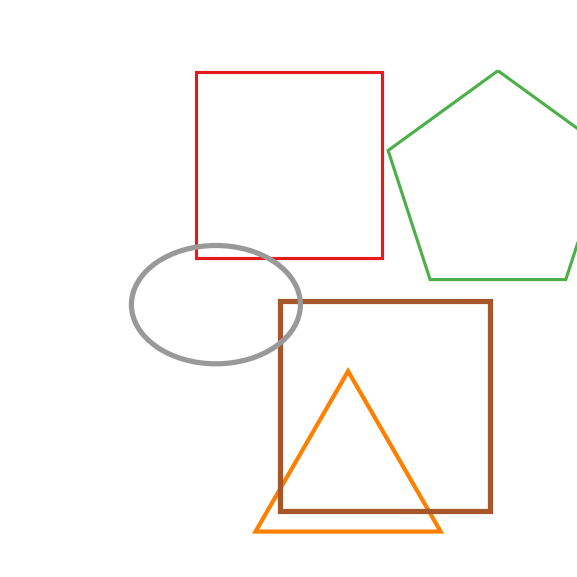[{"shape": "square", "thickness": 1.5, "radius": 0.81, "center": [0.501, 0.713]}, {"shape": "pentagon", "thickness": 1.5, "radius": 1.0, "center": [0.862, 0.677]}, {"shape": "triangle", "thickness": 2, "radius": 0.93, "center": [0.603, 0.171]}, {"shape": "square", "thickness": 2.5, "radius": 0.91, "center": [0.667, 0.295]}, {"shape": "oval", "thickness": 2.5, "radius": 0.73, "center": [0.374, 0.472]}]